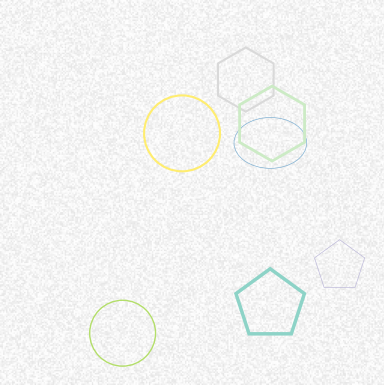[{"shape": "pentagon", "thickness": 2.5, "radius": 0.47, "center": [0.702, 0.208]}, {"shape": "pentagon", "thickness": 0.5, "radius": 0.34, "center": [0.882, 0.309]}, {"shape": "oval", "thickness": 0.5, "radius": 0.47, "center": [0.702, 0.629]}, {"shape": "circle", "thickness": 1, "radius": 0.43, "center": [0.318, 0.135]}, {"shape": "hexagon", "thickness": 1.5, "radius": 0.42, "center": [0.638, 0.793]}, {"shape": "hexagon", "thickness": 2, "radius": 0.49, "center": [0.707, 0.679]}, {"shape": "circle", "thickness": 1.5, "radius": 0.49, "center": [0.473, 0.654]}]